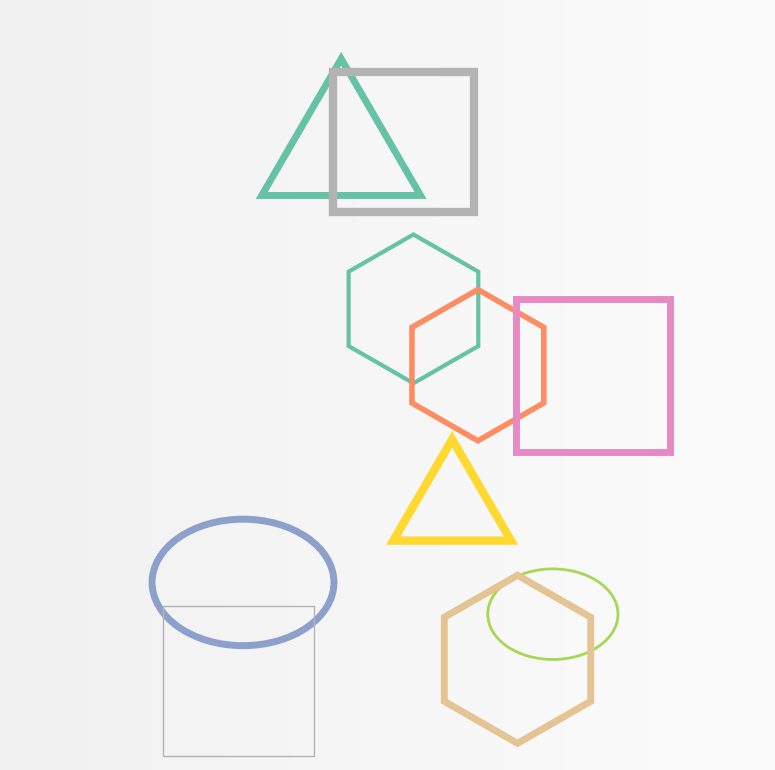[{"shape": "hexagon", "thickness": 1.5, "radius": 0.48, "center": [0.533, 0.599]}, {"shape": "triangle", "thickness": 2.5, "radius": 0.59, "center": [0.44, 0.805]}, {"shape": "hexagon", "thickness": 2, "radius": 0.49, "center": [0.617, 0.526]}, {"shape": "oval", "thickness": 2.5, "radius": 0.59, "center": [0.314, 0.244]}, {"shape": "square", "thickness": 2.5, "radius": 0.5, "center": [0.765, 0.512]}, {"shape": "oval", "thickness": 1, "radius": 0.42, "center": [0.713, 0.202]}, {"shape": "triangle", "thickness": 3, "radius": 0.44, "center": [0.583, 0.342]}, {"shape": "hexagon", "thickness": 2.5, "radius": 0.55, "center": [0.668, 0.144]}, {"shape": "square", "thickness": 3, "radius": 0.45, "center": [0.52, 0.816]}, {"shape": "square", "thickness": 0.5, "radius": 0.49, "center": [0.307, 0.116]}]